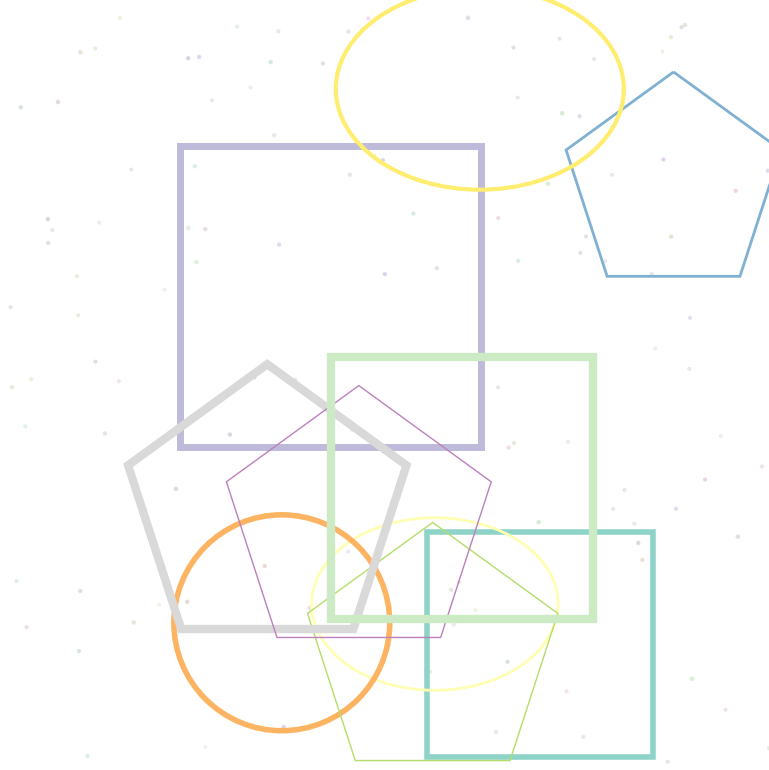[{"shape": "square", "thickness": 2, "radius": 0.73, "center": [0.701, 0.163]}, {"shape": "oval", "thickness": 1, "radius": 0.8, "center": [0.565, 0.216]}, {"shape": "square", "thickness": 2.5, "radius": 0.98, "center": [0.429, 0.615]}, {"shape": "pentagon", "thickness": 1, "radius": 0.73, "center": [0.875, 0.76]}, {"shape": "circle", "thickness": 2, "radius": 0.7, "center": [0.366, 0.191]}, {"shape": "pentagon", "thickness": 0.5, "radius": 0.85, "center": [0.562, 0.151]}, {"shape": "pentagon", "thickness": 3, "radius": 0.95, "center": [0.347, 0.337]}, {"shape": "pentagon", "thickness": 0.5, "radius": 0.9, "center": [0.466, 0.318]}, {"shape": "square", "thickness": 3, "radius": 0.85, "center": [0.6, 0.366]}, {"shape": "oval", "thickness": 1.5, "radius": 0.94, "center": [0.623, 0.885]}]